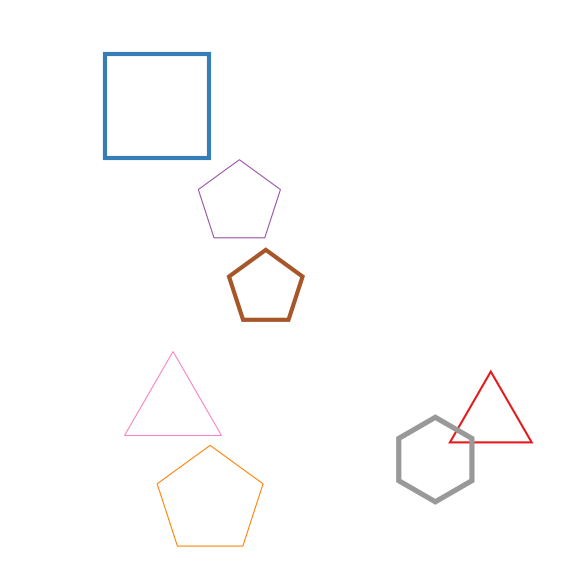[{"shape": "triangle", "thickness": 1, "radius": 0.41, "center": [0.85, 0.274]}, {"shape": "square", "thickness": 2, "radius": 0.45, "center": [0.272, 0.816]}, {"shape": "pentagon", "thickness": 0.5, "radius": 0.37, "center": [0.415, 0.648]}, {"shape": "pentagon", "thickness": 0.5, "radius": 0.48, "center": [0.364, 0.132]}, {"shape": "pentagon", "thickness": 2, "radius": 0.33, "center": [0.46, 0.5]}, {"shape": "triangle", "thickness": 0.5, "radius": 0.48, "center": [0.3, 0.294]}, {"shape": "hexagon", "thickness": 2.5, "radius": 0.37, "center": [0.754, 0.203]}]